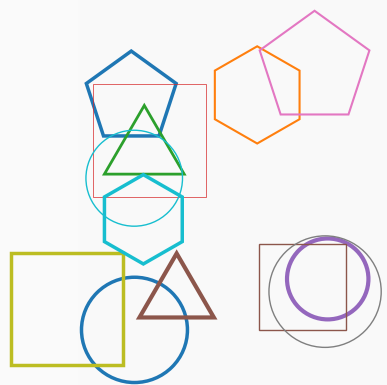[{"shape": "circle", "thickness": 2.5, "radius": 0.68, "center": [0.347, 0.143]}, {"shape": "pentagon", "thickness": 2.5, "radius": 0.61, "center": [0.339, 0.745]}, {"shape": "hexagon", "thickness": 1.5, "radius": 0.63, "center": [0.664, 0.753]}, {"shape": "triangle", "thickness": 2, "radius": 0.59, "center": [0.372, 0.607]}, {"shape": "square", "thickness": 0.5, "radius": 0.73, "center": [0.386, 0.635]}, {"shape": "circle", "thickness": 3, "radius": 0.53, "center": [0.846, 0.275]}, {"shape": "triangle", "thickness": 3, "radius": 0.55, "center": [0.456, 0.231]}, {"shape": "square", "thickness": 1, "radius": 0.56, "center": [0.78, 0.254]}, {"shape": "pentagon", "thickness": 1.5, "radius": 0.74, "center": [0.812, 0.823]}, {"shape": "circle", "thickness": 1, "radius": 0.72, "center": [0.839, 0.243]}, {"shape": "square", "thickness": 2.5, "radius": 0.73, "center": [0.172, 0.198]}, {"shape": "circle", "thickness": 1, "radius": 0.62, "center": [0.346, 0.537]}, {"shape": "hexagon", "thickness": 2.5, "radius": 0.58, "center": [0.37, 0.43]}]